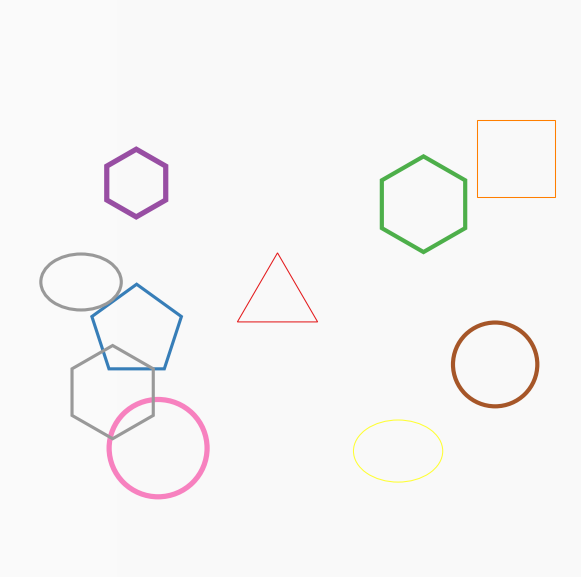[{"shape": "triangle", "thickness": 0.5, "radius": 0.4, "center": [0.477, 0.482]}, {"shape": "pentagon", "thickness": 1.5, "radius": 0.4, "center": [0.235, 0.426]}, {"shape": "hexagon", "thickness": 2, "radius": 0.41, "center": [0.729, 0.646]}, {"shape": "hexagon", "thickness": 2.5, "radius": 0.29, "center": [0.234, 0.682]}, {"shape": "square", "thickness": 0.5, "radius": 0.33, "center": [0.888, 0.725]}, {"shape": "oval", "thickness": 0.5, "radius": 0.38, "center": [0.685, 0.218]}, {"shape": "circle", "thickness": 2, "radius": 0.36, "center": [0.852, 0.368]}, {"shape": "circle", "thickness": 2.5, "radius": 0.42, "center": [0.272, 0.223]}, {"shape": "hexagon", "thickness": 1.5, "radius": 0.4, "center": [0.194, 0.32]}, {"shape": "oval", "thickness": 1.5, "radius": 0.35, "center": [0.139, 0.511]}]